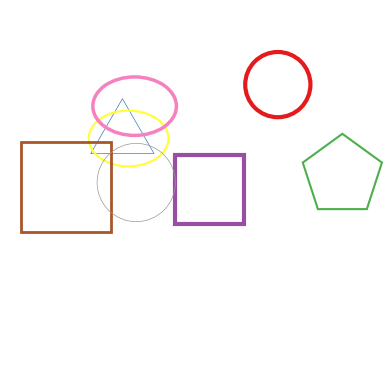[{"shape": "circle", "thickness": 3, "radius": 0.42, "center": [0.722, 0.78]}, {"shape": "triangle", "thickness": 0.5, "radius": 0.47, "center": [0.318, 0.649]}, {"shape": "pentagon", "thickness": 1.5, "radius": 0.54, "center": [0.889, 0.544]}, {"shape": "square", "thickness": 3, "radius": 0.45, "center": [0.545, 0.507]}, {"shape": "oval", "thickness": 1.5, "radius": 0.52, "center": [0.334, 0.64]}, {"shape": "square", "thickness": 2, "radius": 0.58, "center": [0.172, 0.515]}, {"shape": "oval", "thickness": 2.5, "radius": 0.54, "center": [0.35, 0.724]}, {"shape": "circle", "thickness": 0.5, "radius": 0.51, "center": [0.354, 0.526]}]